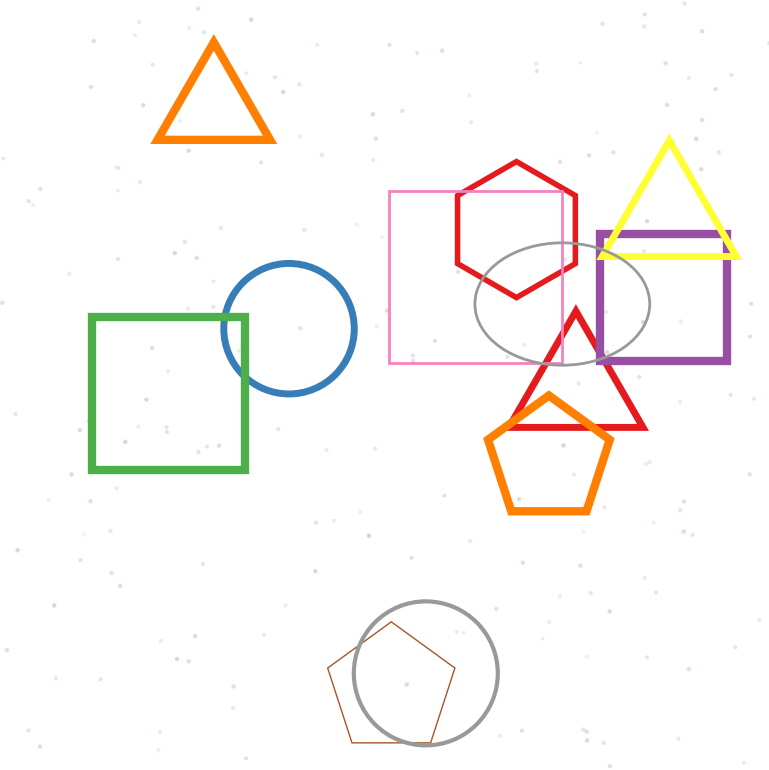[{"shape": "triangle", "thickness": 2.5, "radius": 0.5, "center": [0.748, 0.495]}, {"shape": "hexagon", "thickness": 2, "radius": 0.44, "center": [0.671, 0.702]}, {"shape": "circle", "thickness": 2.5, "radius": 0.42, "center": [0.375, 0.573]}, {"shape": "square", "thickness": 3, "radius": 0.5, "center": [0.218, 0.489]}, {"shape": "square", "thickness": 3, "radius": 0.41, "center": [0.861, 0.614]}, {"shape": "triangle", "thickness": 3, "radius": 0.42, "center": [0.278, 0.861]}, {"shape": "pentagon", "thickness": 3, "radius": 0.42, "center": [0.713, 0.403]}, {"shape": "triangle", "thickness": 2.5, "radius": 0.5, "center": [0.869, 0.717]}, {"shape": "pentagon", "thickness": 0.5, "radius": 0.43, "center": [0.508, 0.106]}, {"shape": "square", "thickness": 1, "radius": 0.56, "center": [0.617, 0.64]}, {"shape": "oval", "thickness": 1, "radius": 0.57, "center": [0.73, 0.605]}, {"shape": "circle", "thickness": 1.5, "radius": 0.47, "center": [0.553, 0.125]}]